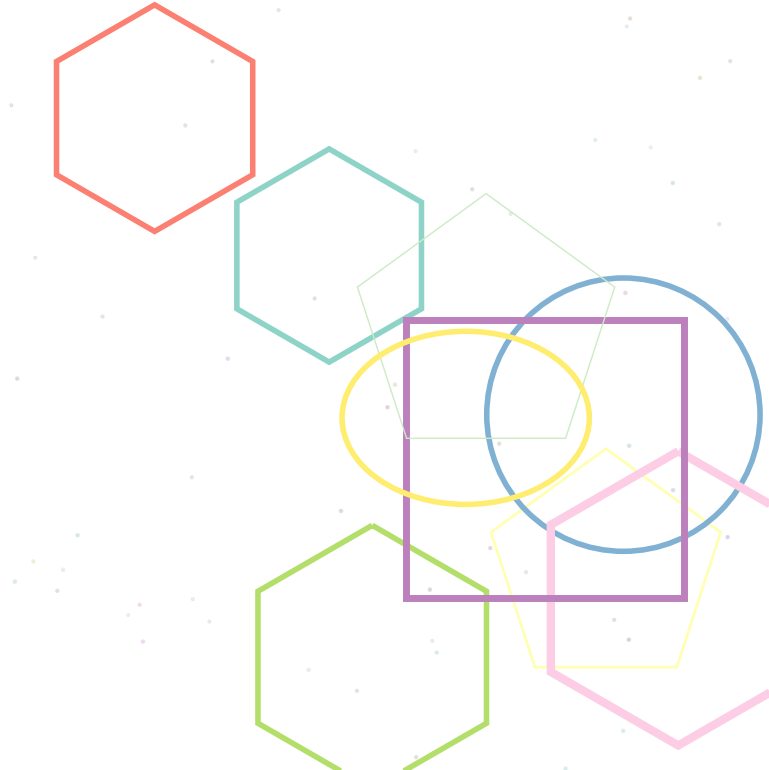[{"shape": "hexagon", "thickness": 2, "radius": 0.69, "center": [0.427, 0.668]}, {"shape": "pentagon", "thickness": 1, "radius": 0.78, "center": [0.787, 0.26]}, {"shape": "hexagon", "thickness": 2, "radius": 0.74, "center": [0.201, 0.847]}, {"shape": "circle", "thickness": 2, "radius": 0.89, "center": [0.81, 0.461]}, {"shape": "hexagon", "thickness": 2, "radius": 0.86, "center": [0.483, 0.146]}, {"shape": "hexagon", "thickness": 3, "radius": 0.96, "center": [0.881, 0.223]}, {"shape": "square", "thickness": 2.5, "radius": 0.9, "center": [0.707, 0.404]}, {"shape": "pentagon", "thickness": 0.5, "radius": 0.88, "center": [0.631, 0.573]}, {"shape": "oval", "thickness": 2, "radius": 0.8, "center": [0.605, 0.457]}]